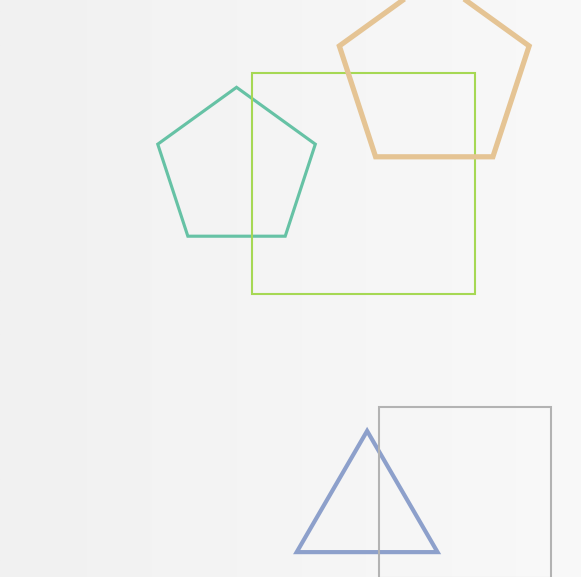[{"shape": "pentagon", "thickness": 1.5, "radius": 0.71, "center": [0.407, 0.705]}, {"shape": "triangle", "thickness": 2, "radius": 0.7, "center": [0.632, 0.113]}, {"shape": "square", "thickness": 1, "radius": 0.96, "center": [0.625, 0.682]}, {"shape": "pentagon", "thickness": 2.5, "radius": 0.86, "center": [0.747, 0.867]}, {"shape": "square", "thickness": 1, "radius": 0.74, "center": [0.8, 0.146]}]